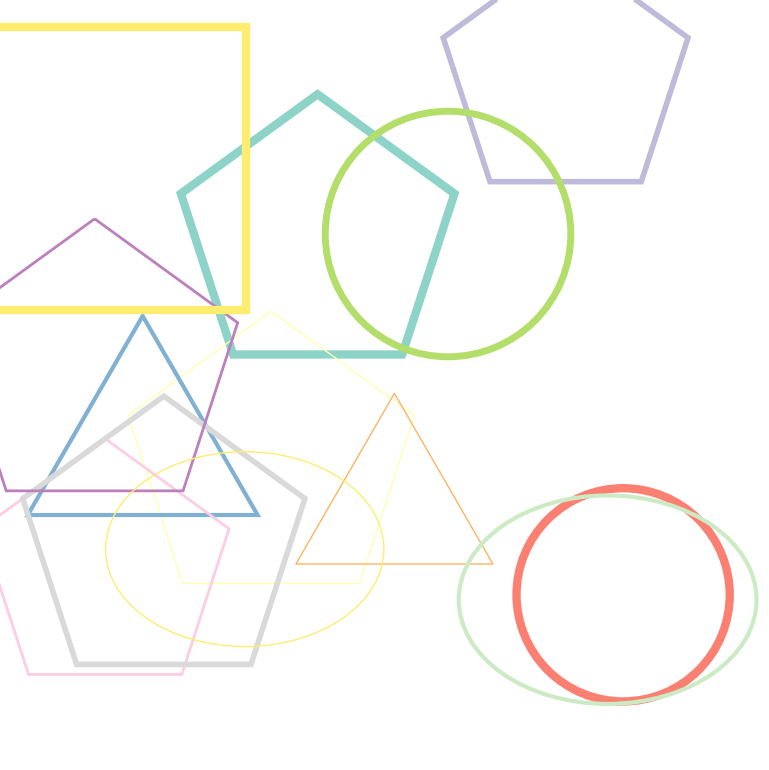[{"shape": "pentagon", "thickness": 3, "radius": 0.93, "center": [0.413, 0.691]}, {"shape": "pentagon", "thickness": 0.5, "radius": 0.98, "center": [0.352, 0.4]}, {"shape": "pentagon", "thickness": 2, "radius": 0.84, "center": [0.735, 0.899]}, {"shape": "circle", "thickness": 3, "radius": 0.69, "center": [0.809, 0.228]}, {"shape": "triangle", "thickness": 1.5, "radius": 0.86, "center": [0.185, 0.417]}, {"shape": "triangle", "thickness": 0.5, "radius": 0.74, "center": [0.512, 0.341]}, {"shape": "circle", "thickness": 2.5, "radius": 0.8, "center": [0.582, 0.696]}, {"shape": "pentagon", "thickness": 1, "radius": 0.85, "center": [0.137, 0.261]}, {"shape": "pentagon", "thickness": 2, "radius": 0.96, "center": [0.213, 0.293]}, {"shape": "pentagon", "thickness": 1, "radius": 0.98, "center": [0.123, 0.521]}, {"shape": "oval", "thickness": 1.5, "radius": 0.97, "center": [0.789, 0.221]}, {"shape": "oval", "thickness": 0.5, "radius": 0.9, "center": [0.318, 0.287]}, {"shape": "square", "thickness": 3, "radius": 0.92, "center": [0.136, 0.781]}]